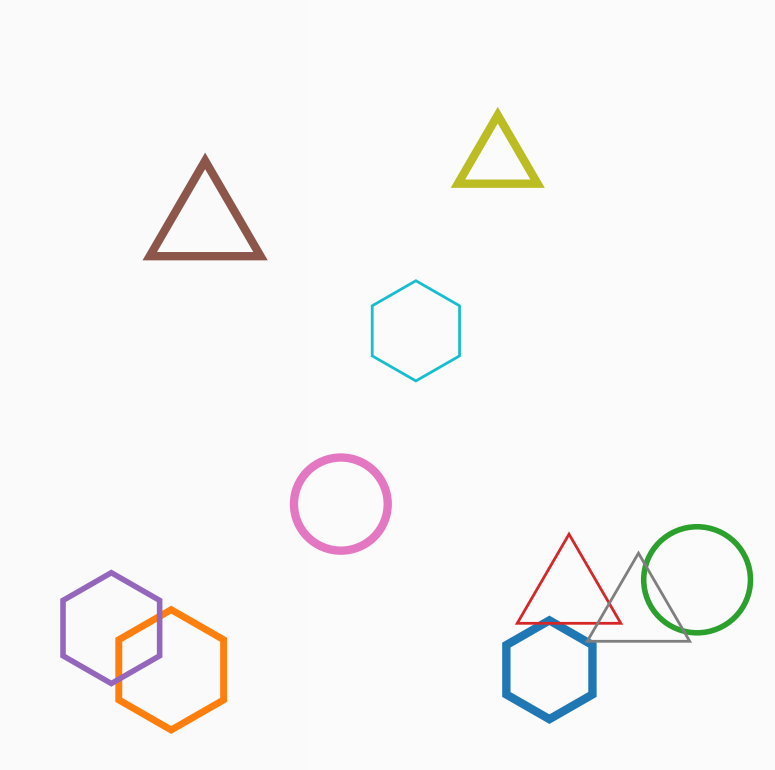[{"shape": "hexagon", "thickness": 3, "radius": 0.32, "center": [0.709, 0.13]}, {"shape": "hexagon", "thickness": 2.5, "radius": 0.39, "center": [0.221, 0.13]}, {"shape": "circle", "thickness": 2, "radius": 0.34, "center": [0.899, 0.247]}, {"shape": "triangle", "thickness": 1, "radius": 0.39, "center": [0.734, 0.229]}, {"shape": "hexagon", "thickness": 2, "radius": 0.36, "center": [0.144, 0.184]}, {"shape": "triangle", "thickness": 3, "radius": 0.41, "center": [0.265, 0.709]}, {"shape": "circle", "thickness": 3, "radius": 0.3, "center": [0.44, 0.345]}, {"shape": "triangle", "thickness": 1, "radius": 0.38, "center": [0.824, 0.205]}, {"shape": "triangle", "thickness": 3, "radius": 0.3, "center": [0.642, 0.791]}, {"shape": "hexagon", "thickness": 1, "radius": 0.33, "center": [0.537, 0.57]}]